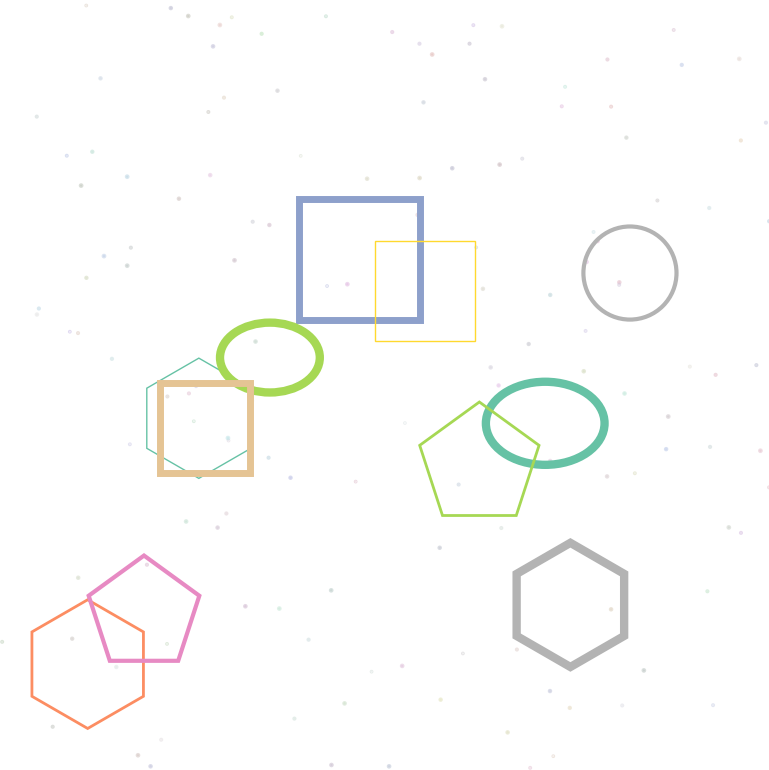[{"shape": "oval", "thickness": 3, "radius": 0.39, "center": [0.708, 0.45]}, {"shape": "hexagon", "thickness": 0.5, "radius": 0.39, "center": [0.258, 0.457]}, {"shape": "hexagon", "thickness": 1, "radius": 0.42, "center": [0.114, 0.138]}, {"shape": "square", "thickness": 2.5, "radius": 0.39, "center": [0.467, 0.663]}, {"shape": "pentagon", "thickness": 1.5, "radius": 0.38, "center": [0.187, 0.203]}, {"shape": "oval", "thickness": 3, "radius": 0.32, "center": [0.351, 0.536]}, {"shape": "pentagon", "thickness": 1, "radius": 0.41, "center": [0.623, 0.396]}, {"shape": "square", "thickness": 0.5, "radius": 0.32, "center": [0.552, 0.622]}, {"shape": "square", "thickness": 2.5, "radius": 0.29, "center": [0.266, 0.444]}, {"shape": "hexagon", "thickness": 3, "radius": 0.4, "center": [0.741, 0.214]}, {"shape": "circle", "thickness": 1.5, "radius": 0.3, "center": [0.818, 0.645]}]